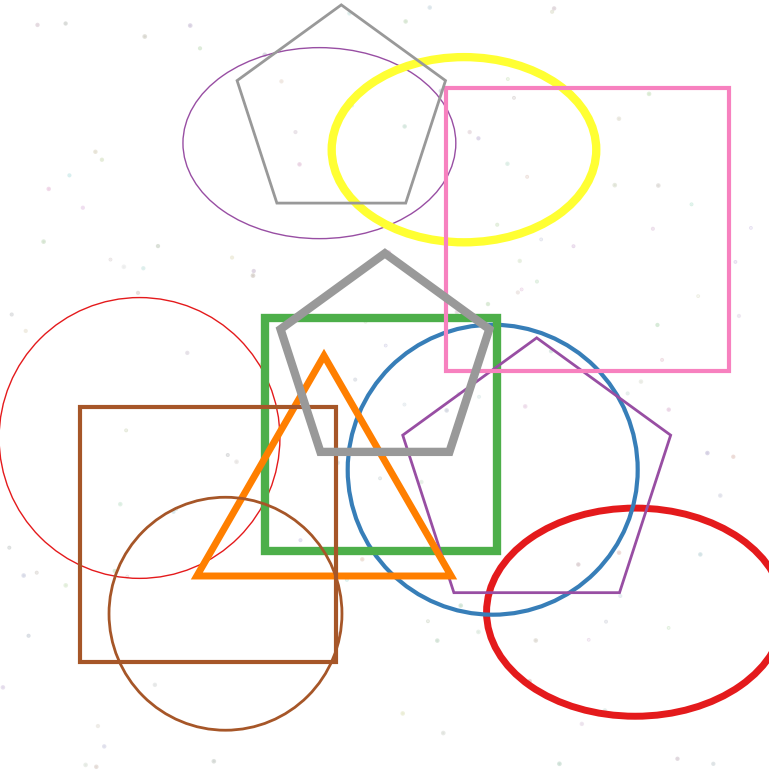[{"shape": "circle", "thickness": 0.5, "radius": 0.91, "center": [0.181, 0.431]}, {"shape": "oval", "thickness": 2.5, "radius": 0.97, "center": [0.825, 0.205]}, {"shape": "circle", "thickness": 1.5, "radius": 0.94, "center": [0.64, 0.39]}, {"shape": "square", "thickness": 3, "radius": 0.76, "center": [0.495, 0.436]}, {"shape": "oval", "thickness": 0.5, "radius": 0.89, "center": [0.415, 0.814]}, {"shape": "pentagon", "thickness": 1, "radius": 0.91, "center": [0.697, 0.378]}, {"shape": "triangle", "thickness": 2.5, "radius": 0.95, "center": [0.421, 0.347]}, {"shape": "oval", "thickness": 3, "radius": 0.86, "center": [0.603, 0.806]}, {"shape": "square", "thickness": 1.5, "radius": 0.83, "center": [0.27, 0.306]}, {"shape": "circle", "thickness": 1, "radius": 0.76, "center": [0.293, 0.203]}, {"shape": "square", "thickness": 1.5, "radius": 0.92, "center": [0.763, 0.702]}, {"shape": "pentagon", "thickness": 3, "radius": 0.71, "center": [0.5, 0.528]}, {"shape": "pentagon", "thickness": 1, "radius": 0.71, "center": [0.443, 0.851]}]